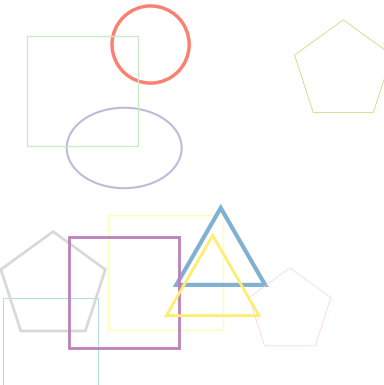[{"shape": "square", "thickness": 0.5, "radius": 0.61, "center": [0.131, 0.103]}, {"shape": "square", "thickness": 1, "radius": 0.75, "center": [0.43, 0.293]}, {"shape": "oval", "thickness": 1.5, "radius": 0.75, "center": [0.323, 0.616]}, {"shape": "circle", "thickness": 2.5, "radius": 0.5, "center": [0.391, 0.884]}, {"shape": "triangle", "thickness": 3, "radius": 0.67, "center": [0.573, 0.327]}, {"shape": "pentagon", "thickness": 0.5, "radius": 0.66, "center": [0.892, 0.816]}, {"shape": "pentagon", "thickness": 0.5, "radius": 0.56, "center": [0.753, 0.192]}, {"shape": "pentagon", "thickness": 2, "radius": 0.71, "center": [0.138, 0.256]}, {"shape": "square", "thickness": 2, "radius": 0.72, "center": [0.322, 0.24]}, {"shape": "square", "thickness": 1, "radius": 0.72, "center": [0.215, 0.763]}, {"shape": "triangle", "thickness": 2, "radius": 0.7, "center": [0.552, 0.25]}]